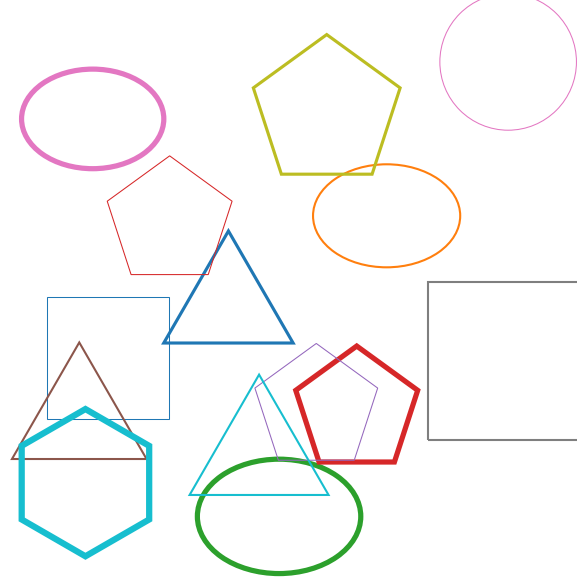[{"shape": "triangle", "thickness": 1.5, "radius": 0.65, "center": [0.396, 0.47]}, {"shape": "square", "thickness": 0.5, "radius": 0.53, "center": [0.187, 0.38]}, {"shape": "oval", "thickness": 1, "radius": 0.64, "center": [0.669, 0.625]}, {"shape": "oval", "thickness": 2.5, "radius": 0.71, "center": [0.483, 0.105]}, {"shape": "pentagon", "thickness": 0.5, "radius": 0.57, "center": [0.294, 0.616]}, {"shape": "pentagon", "thickness": 2.5, "radius": 0.55, "center": [0.618, 0.289]}, {"shape": "pentagon", "thickness": 0.5, "radius": 0.56, "center": [0.548, 0.293]}, {"shape": "triangle", "thickness": 1, "radius": 0.67, "center": [0.137, 0.272]}, {"shape": "oval", "thickness": 2.5, "radius": 0.62, "center": [0.16, 0.793]}, {"shape": "circle", "thickness": 0.5, "radius": 0.59, "center": [0.88, 0.892]}, {"shape": "square", "thickness": 1, "radius": 0.68, "center": [0.878, 0.374]}, {"shape": "pentagon", "thickness": 1.5, "radius": 0.67, "center": [0.566, 0.806]}, {"shape": "hexagon", "thickness": 3, "radius": 0.64, "center": [0.148, 0.163]}, {"shape": "triangle", "thickness": 1, "radius": 0.69, "center": [0.449, 0.211]}]